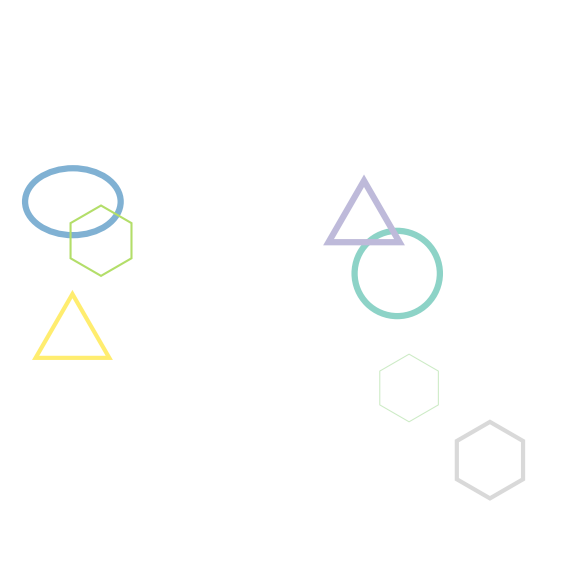[{"shape": "circle", "thickness": 3, "radius": 0.37, "center": [0.688, 0.526]}, {"shape": "triangle", "thickness": 3, "radius": 0.35, "center": [0.63, 0.615]}, {"shape": "oval", "thickness": 3, "radius": 0.41, "center": [0.126, 0.65]}, {"shape": "hexagon", "thickness": 1, "radius": 0.3, "center": [0.175, 0.582]}, {"shape": "hexagon", "thickness": 2, "radius": 0.33, "center": [0.848, 0.202]}, {"shape": "hexagon", "thickness": 0.5, "radius": 0.29, "center": [0.708, 0.327]}, {"shape": "triangle", "thickness": 2, "radius": 0.37, "center": [0.125, 0.416]}]